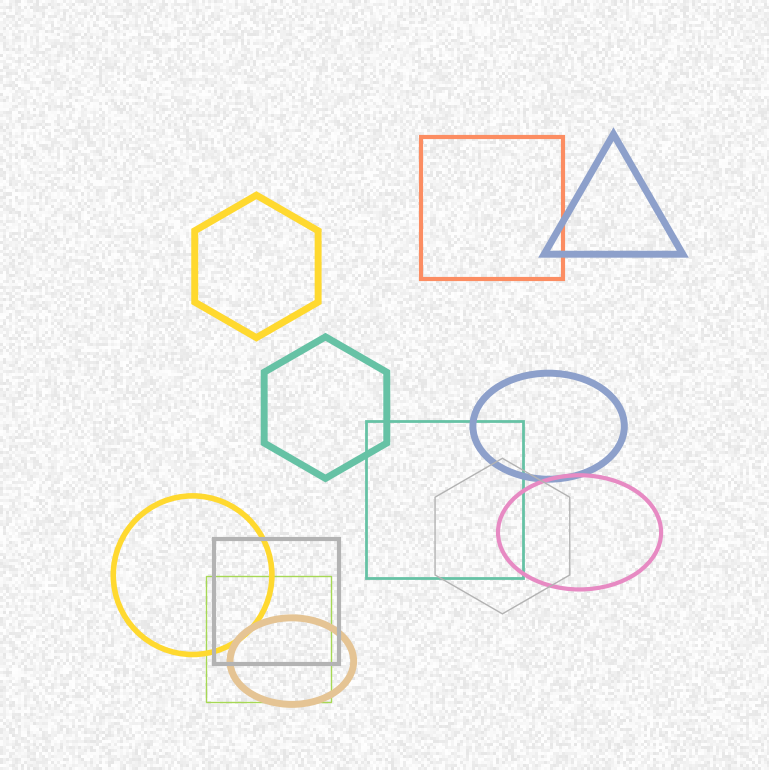[{"shape": "hexagon", "thickness": 2.5, "radius": 0.46, "center": [0.423, 0.471]}, {"shape": "square", "thickness": 1, "radius": 0.51, "center": [0.578, 0.351]}, {"shape": "square", "thickness": 1.5, "radius": 0.46, "center": [0.639, 0.73]}, {"shape": "triangle", "thickness": 2.5, "radius": 0.52, "center": [0.797, 0.722]}, {"shape": "oval", "thickness": 2.5, "radius": 0.49, "center": [0.712, 0.447]}, {"shape": "oval", "thickness": 1.5, "radius": 0.53, "center": [0.753, 0.309]}, {"shape": "square", "thickness": 0.5, "radius": 0.41, "center": [0.349, 0.17]}, {"shape": "circle", "thickness": 2, "radius": 0.52, "center": [0.25, 0.253]}, {"shape": "hexagon", "thickness": 2.5, "radius": 0.46, "center": [0.333, 0.654]}, {"shape": "oval", "thickness": 2.5, "radius": 0.4, "center": [0.379, 0.141]}, {"shape": "hexagon", "thickness": 0.5, "radius": 0.51, "center": [0.652, 0.304]}, {"shape": "square", "thickness": 1.5, "radius": 0.4, "center": [0.359, 0.219]}]